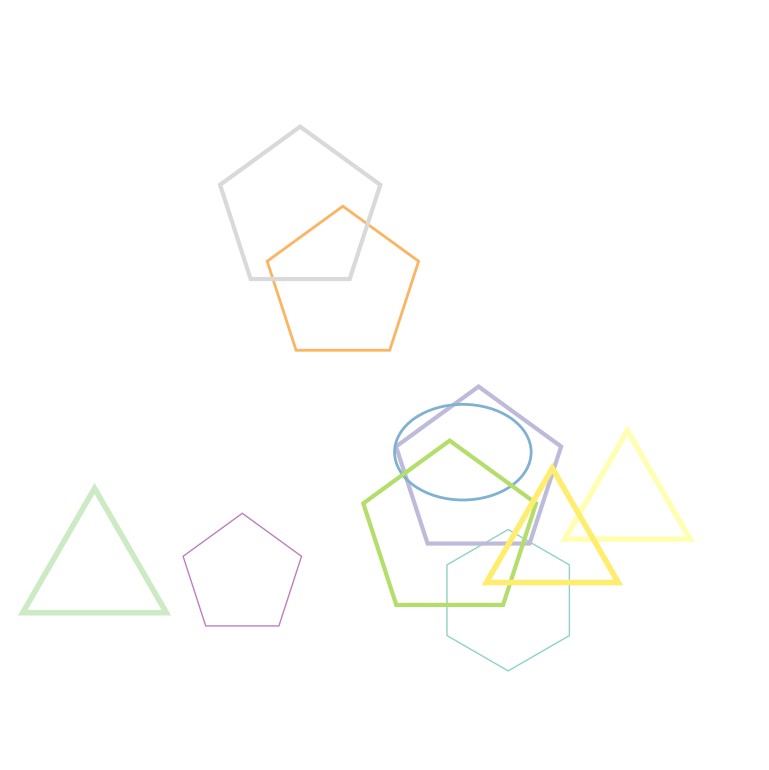[{"shape": "hexagon", "thickness": 0.5, "radius": 0.46, "center": [0.66, 0.22]}, {"shape": "triangle", "thickness": 2, "radius": 0.47, "center": [0.815, 0.347]}, {"shape": "pentagon", "thickness": 1.5, "radius": 0.56, "center": [0.622, 0.385]}, {"shape": "oval", "thickness": 1, "radius": 0.44, "center": [0.601, 0.413]}, {"shape": "pentagon", "thickness": 1, "radius": 0.52, "center": [0.445, 0.629]}, {"shape": "pentagon", "thickness": 1.5, "radius": 0.59, "center": [0.584, 0.31]}, {"shape": "pentagon", "thickness": 1.5, "radius": 0.55, "center": [0.39, 0.726]}, {"shape": "pentagon", "thickness": 0.5, "radius": 0.4, "center": [0.315, 0.253]}, {"shape": "triangle", "thickness": 2, "radius": 0.54, "center": [0.123, 0.258]}, {"shape": "triangle", "thickness": 2, "radius": 0.49, "center": [0.717, 0.293]}]